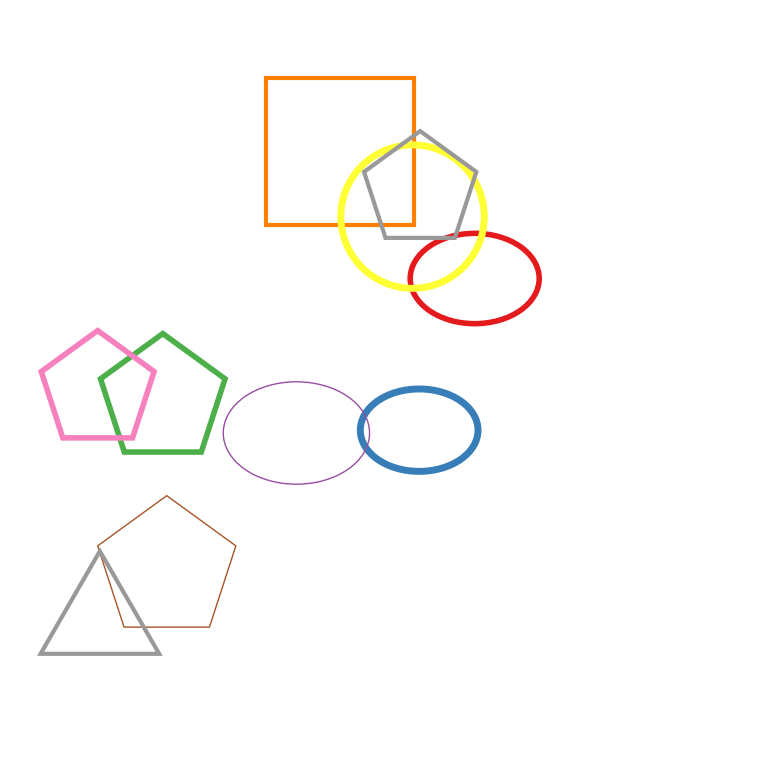[{"shape": "oval", "thickness": 2, "radius": 0.42, "center": [0.616, 0.638]}, {"shape": "oval", "thickness": 2.5, "radius": 0.38, "center": [0.544, 0.441]}, {"shape": "pentagon", "thickness": 2, "radius": 0.43, "center": [0.211, 0.482]}, {"shape": "oval", "thickness": 0.5, "radius": 0.47, "center": [0.385, 0.438]}, {"shape": "square", "thickness": 1.5, "radius": 0.48, "center": [0.442, 0.803]}, {"shape": "circle", "thickness": 2.5, "radius": 0.47, "center": [0.536, 0.719]}, {"shape": "pentagon", "thickness": 0.5, "radius": 0.47, "center": [0.217, 0.262]}, {"shape": "pentagon", "thickness": 2, "radius": 0.39, "center": [0.127, 0.494]}, {"shape": "pentagon", "thickness": 1.5, "radius": 0.38, "center": [0.546, 0.753]}, {"shape": "triangle", "thickness": 1.5, "radius": 0.44, "center": [0.13, 0.195]}]